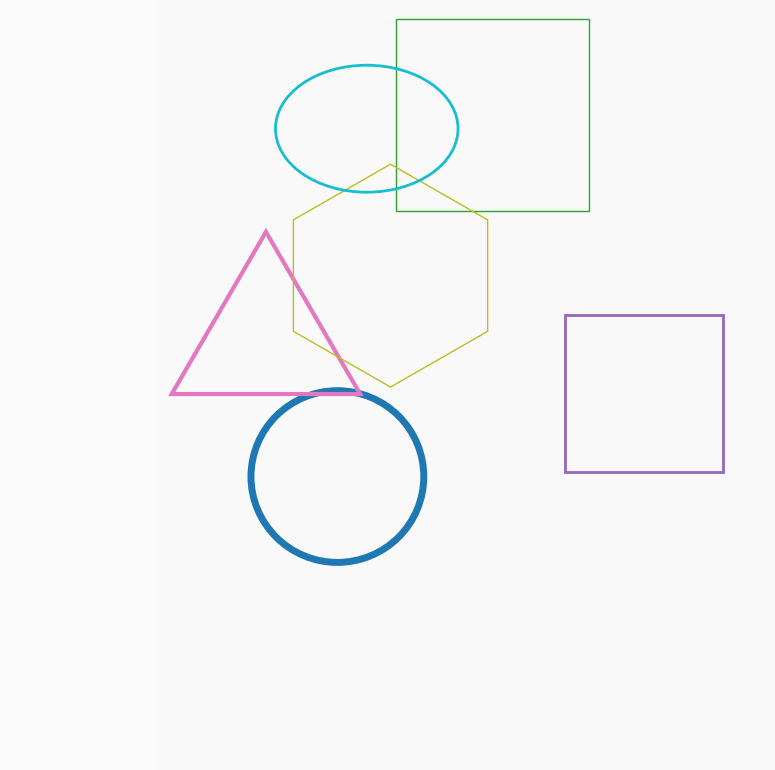[{"shape": "circle", "thickness": 2.5, "radius": 0.56, "center": [0.435, 0.381]}, {"shape": "square", "thickness": 0.5, "radius": 0.62, "center": [0.635, 0.851]}, {"shape": "square", "thickness": 1, "radius": 0.51, "center": [0.831, 0.489]}, {"shape": "triangle", "thickness": 1.5, "radius": 0.7, "center": [0.343, 0.558]}, {"shape": "hexagon", "thickness": 0.5, "radius": 0.72, "center": [0.504, 0.642]}, {"shape": "oval", "thickness": 1, "radius": 0.59, "center": [0.473, 0.833]}]